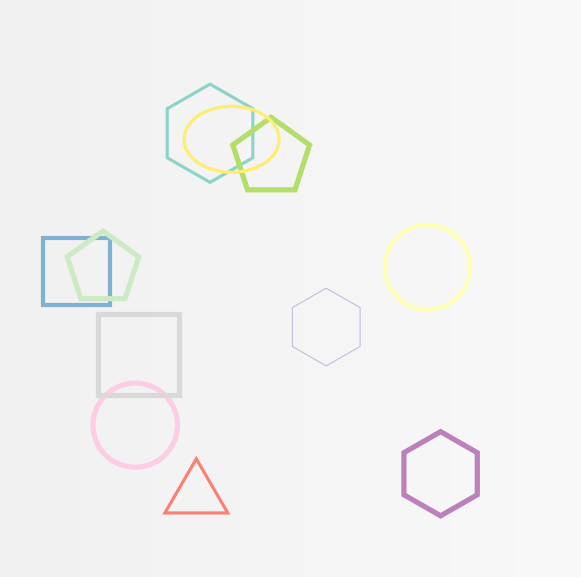[{"shape": "hexagon", "thickness": 1.5, "radius": 0.43, "center": [0.361, 0.768]}, {"shape": "circle", "thickness": 2, "radius": 0.37, "center": [0.735, 0.536]}, {"shape": "hexagon", "thickness": 0.5, "radius": 0.34, "center": [0.561, 0.433]}, {"shape": "triangle", "thickness": 1.5, "radius": 0.31, "center": [0.338, 0.142]}, {"shape": "square", "thickness": 2, "radius": 0.29, "center": [0.131, 0.529]}, {"shape": "pentagon", "thickness": 2.5, "radius": 0.35, "center": [0.467, 0.727]}, {"shape": "circle", "thickness": 2.5, "radius": 0.36, "center": [0.233, 0.263]}, {"shape": "square", "thickness": 2.5, "radius": 0.35, "center": [0.239, 0.385]}, {"shape": "hexagon", "thickness": 2.5, "radius": 0.36, "center": [0.758, 0.179]}, {"shape": "pentagon", "thickness": 2.5, "radius": 0.32, "center": [0.177, 0.534]}, {"shape": "oval", "thickness": 1.5, "radius": 0.41, "center": [0.398, 0.758]}]